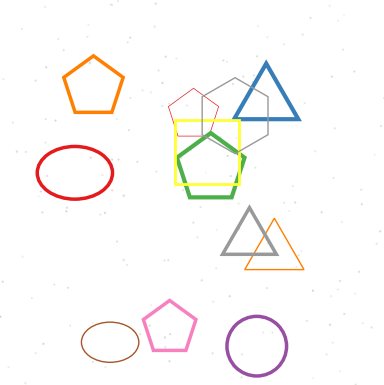[{"shape": "oval", "thickness": 2.5, "radius": 0.49, "center": [0.195, 0.551]}, {"shape": "pentagon", "thickness": 0.5, "radius": 0.34, "center": [0.503, 0.702]}, {"shape": "triangle", "thickness": 3, "radius": 0.48, "center": [0.691, 0.739]}, {"shape": "pentagon", "thickness": 3, "radius": 0.46, "center": [0.547, 0.562]}, {"shape": "circle", "thickness": 2.5, "radius": 0.39, "center": [0.667, 0.101]}, {"shape": "pentagon", "thickness": 2.5, "radius": 0.41, "center": [0.243, 0.774]}, {"shape": "triangle", "thickness": 1, "radius": 0.44, "center": [0.713, 0.344]}, {"shape": "square", "thickness": 2, "radius": 0.42, "center": [0.538, 0.605]}, {"shape": "oval", "thickness": 1, "radius": 0.37, "center": [0.286, 0.111]}, {"shape": "pentagon", "thickness": 2.5, "radius": 0.36, "center": [0.441, 0.148]}, {"shape": "hexagon", "thickness": 1, "radius": 0.49, "center": [0.611, 0.699]}, {"shape": "triangle", "thickness": 2.5, "radius": 0.4, "center": [0.648, 0.38]}]